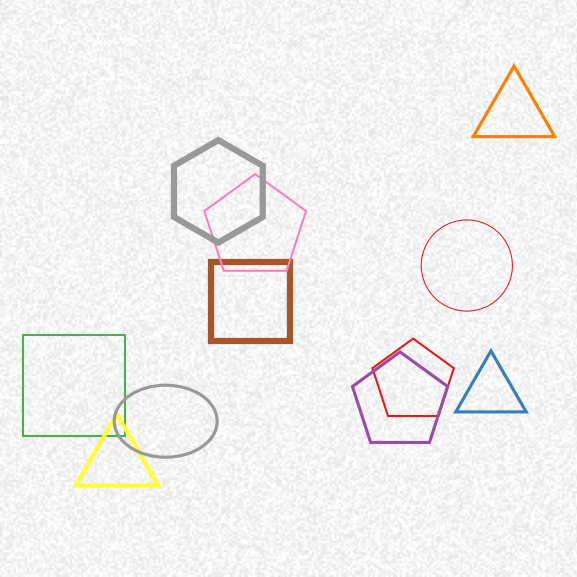[{"shape": "pentagon", "thickness": 1, "radius": 0.37, "center": [0.715, 0.339]}, {"shape": "circle", "thickness": 0.5, "radius": 0.39, "center": [0.808, 0.539]}, {"shape": "triangle", "thickness": 1.5, "radius": 0.35, "center": [0.85, 0.321]}, {"shape": "square", "thickness": 1, "radius": 0.44, "center": [0.128, 0.331]}, {"shape": "pentagon", "thickness": 1.5, "radius": 0.43, "center": [0.693, 0.303]}, {"shape": "triangle", "thickness": 1.5, "radius": 0.41, "center": [0.89, 0.803]}, {"shape": "triangle", "thickness": 2, "radius": 0.41, "center": [0.202, 0.2]}, {"shape": "square", "thickness": 3, "radius": 0.34, "center": [0.434, 0.477]}, {"shape": "pentagon", "thickness": 1, "radius": 0.46, "center": [0.442, 0.605]}, {"shape": "hexagon", "thickness": 3, "radius": 0.44, "center": [0.378, 0.668]}, {"shape": "oval", "thickness": 1.5, "radius": 0.45, "center": [0.287, 0.27]}]